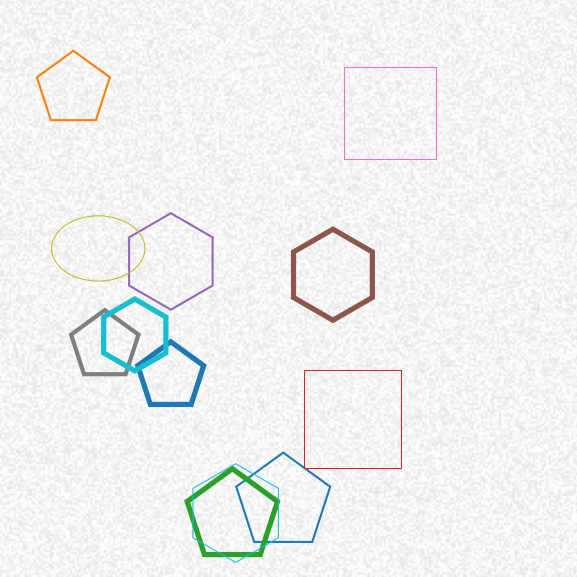[{"shape": "pentagon", "thickness": 2.5, "radius": 0.3, "center": [0.296, 0.347]}, {"shape": "pentagon", "thickness": 1, "radius": 0.43, "center": [0.49, 0.13]}, {"shape": "pentagon", "thickness": 1, "radius": 0.33, "center": [0.127, 0.845]}, {"shape": "pentagon", "thickness": 2.5, "radius": 0.41, "center": [0.402, 0.105]}, {"shape": "square", "thickness": 0.5, "radius": 0.42, "center": [0.611, 0.273]}, {"shape": "hexagon", "thickness": 1, "radius": 0.42, "center": [0.296, 0.546]}, {"shape": "hexagon", "thickness": 2.5, "radius": 0.39, "center": [0.577, 0.523]}, {"shape": "square", "thickness": 0.5, "radius": 0.4, "center": [0.676, 0.804]}, {"shape": "pentagon", "thickness": 2, "radius": 0.31, "center": [0.181, 0.401]}, {"shape": "oval", "thickness": 0.5, "radius": 0.4, "center": [0.17, 0.569]}, {"shape": "hexagon", "thickness": 0.5, "radius": 0.43, "center": [0.408, 0.111]}, {"shape": "hexagon", "thickness": 2.5, "radius": 0.31, "center": [0.233, 0.419]}]